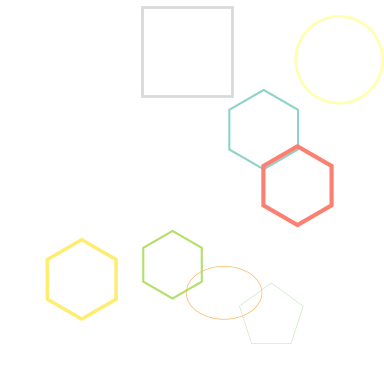[{"shape": "hexagon", "thickness": 1.5, "radius": 0.52, "center": [0.685, 0.663]}, {"shape": "circle", "thickness": 2, "radius": 0.56, "center": [0.881, 0.845]}, {"shape": "hexagon", "thickness": 3, "radius": 0.51, "center": [0.773, 0.518]}, {"shape": "oval", "thickness": 0.5, "radius": 0.49, "center": [0.582, 0.239]}, {"shape": "hexagon", "thickness": 1.5, "radius": 0.44, "center": [0.448, 0.312]}, {"shape": "square", "thickness": 2, "radius": 0.58, "center": [0.485, 0.866]}, {"shape": "pentagon", "thickness": 0.5, "radius": 0.44, "center": [0.705, 0.178]}, {"shape": "hexagon", "thickness": 2.5, "radius": 0.52, "center": [0.212, 0.274]}]